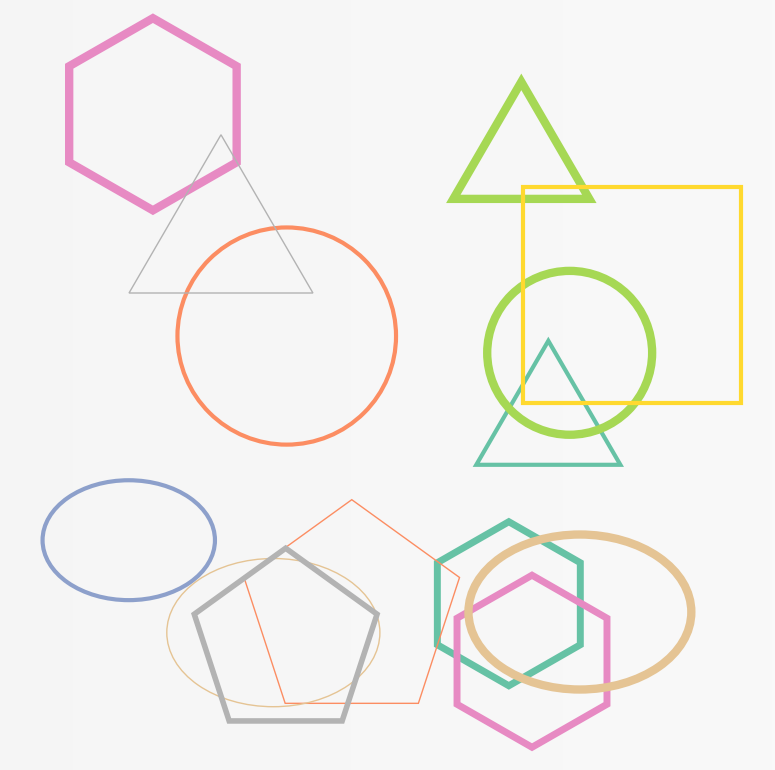[{"shape": "triangle", "thickness": 1.5, "radius": 0.54, "center": [0.708, 0.45]}, {"shape": "hexagon", "thickness": 2.5, "radius": 0.53, "center": [0.657, 0.216]}, {"shape": "circle", "thickness": 1.5, "radius": 0.71, "center": [0.37, 0.564]}, {"shape": "pentagon", "thickness": 0.5, "radius": 0.73, "center": [0.454, 0.205]}, {"shape": "oval", "thickness": 1.5, "radius": 0.56, "center": [0.166, 0.298]}, {"shape": "hexagon", "thickness": 2.5, "radius": 0.56, "center": [0.686, 0.141]}, {"shape": "hexagon", "thickness": 3, "radius": 0.62, "center": [0.197, 0.852]}, {"shape": "triangle", "thickness": 3, "radius": 0.51, "center": [0.673, 0.792]}, {"shape": "circle", "thickness": 3, "radius": 0.53, "center": [0.735, 0.542]}, {"shape": "square", "thickness": 1.5, "radius": 0.7, "center": [0.816, 0.617]}, {"shape": "oval", "thickness": 3, "radius": 0.72, "center": [0.748, 0.205]}, {"shape": "oval", "thickness": 0.5, "radius": 0.69, "center": [0.353, 0.178]}, {"shape": "pentagon", "thickness": 2, "radius": 0.62, "center": [0.369, 0.164]}, {"shape": "triangle", "thickness": 0.5, "radius": 0.69, "center": [0.285, 0.688]}]